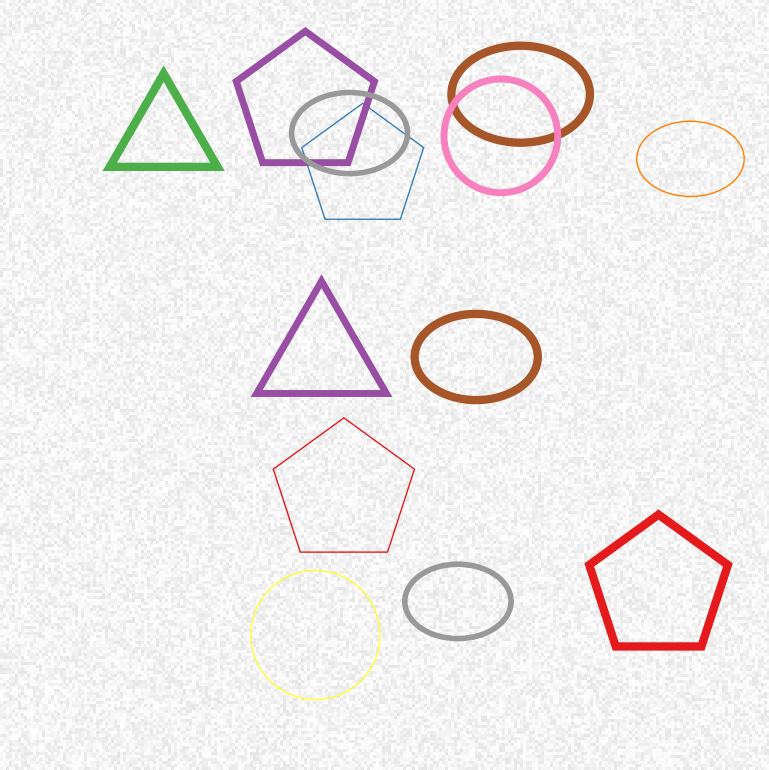[{"shape": "pentagon", "thickness": 0.5, "radius": 0.48, "center": [0.447, 0.361]}, {"shape": "pentagon", "thickness": 3, "radius": 0.47, "center": [0.855, 0.237]}, {"shape": "pentagon", "thickness": 0.5, "radius": 0.42, "center": [0.471, 0.783]}, {"shape": "triangle", "thickness": 3, "radius": 0.4, "center": [0.213, 0.824]}, {"shape": "pentagon", "thickness": 2.5, "radius": 0.47, "center": [0.397, 0.865]}, {"shape": "triangle", "thickness": 2.5, "radius": 0.49, "center": [0.418, 0.538]}, {"shape": "oval", "thickness": 0.5, "radius": 0.35, "center": [0.897, 0.794]}, {"shape": "circle", "thickness": 0.5, "radius": 0.42, "center": [0.41, 0.175]}, {"shape": "oval", "thickness": 3, "radius": 0.45, "center": [0.676, 0.878]}, {"shape": "oval", "thickness": 3, "radius": 0.4, "center": [0.618, 0.536]}, {"shape": "circle", "thickness": 2.5, "radius": 0.37, "center": [0.65, 0.824]}, {"shape": "oval", "thickness": 2, "radius": 0.34, "center": [0.595, 0.219]}, {"shape": "oval", "thickness": 2, "radius": 0.38, "center": [0.454, 0.827]}]